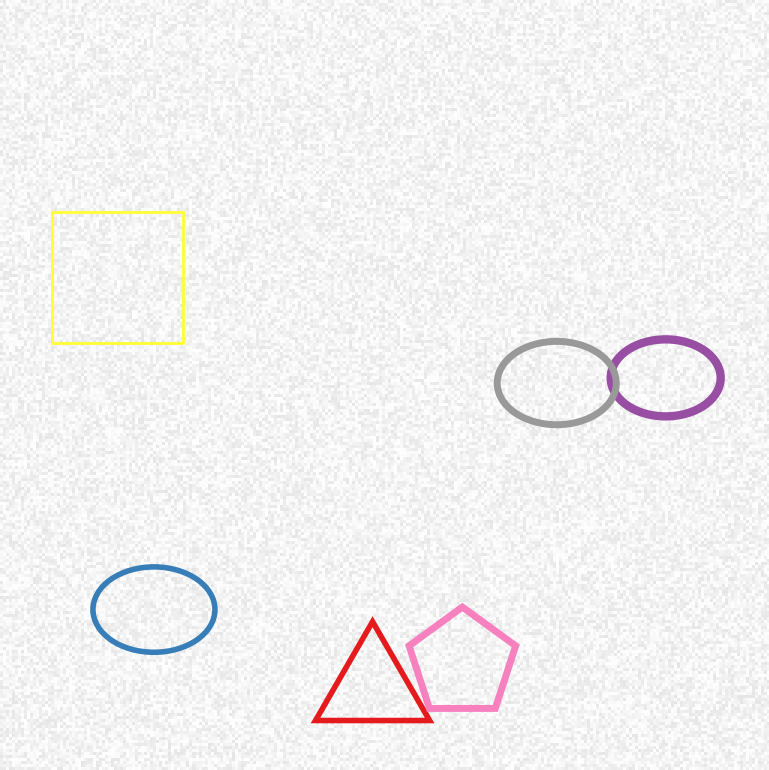[{"shape": "triangle", "thickness": 2, "radius": 0.43, "center": [0.484, 0.107]}, {"shape": "oval", "thickness": 2, "radius": 0.4, "center": [0.2, 0.208]}, {"shape": "oval", "thickness": 3, "radius": 0.36, "center": [0.865, 0.509]}, {"shape": "square", "thickness": 1, "radius": 0.43, "center": [0.153, 0.64]}, {"shape": "pentagon", "thickness": 2.5, "radius": 0.36, "center": [0.6, 0.139]}, {"shape": "oval", "thickness": 2.5, "radius": 0.39, "center": [0.723, 0.503]}]